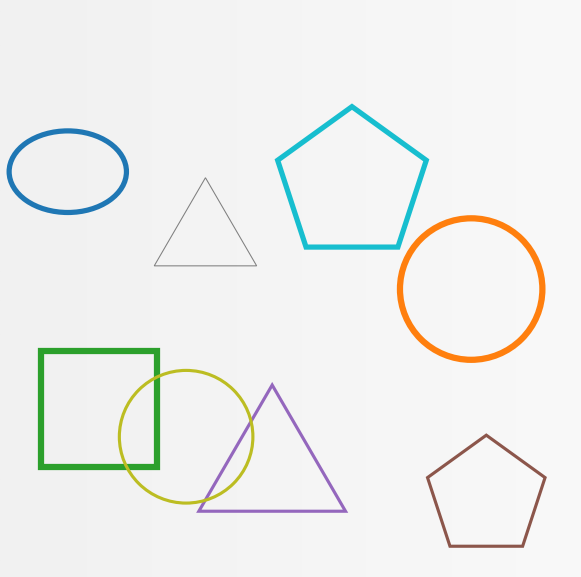[{"shape": "oval", "thickness": 2.5, "radius": 0.5, "center": [0.117, 0.702]}, {"shape": "circle", "thickness": 3, "radius": 0.61, "center": [0.811, 0.499]}, {"shape": "square", "thickness": 3, "radius": 0.5, "center": [0.17, 0.291]}, {"shape": "triangle", "thickness": 1.5, "radius": 0.73, "center": [0.468, 0.187]}, {"shape": "pentagon", "thickness": 1.5, "radius": 0.53, "center": [0.837, 0.139]}, {"shape": "triangle", "thickness": 0.5, "radius": 0.51, "center": [0.353, 0.59]}, {"shape": "circle", "thickness": 1.5, "radius": 0.57, "center": [0.32, 0.243]}, {"shape": "pentagon", "thickness": 2.5, "radius": 0.67, "center": [0.606, 0.68]}]